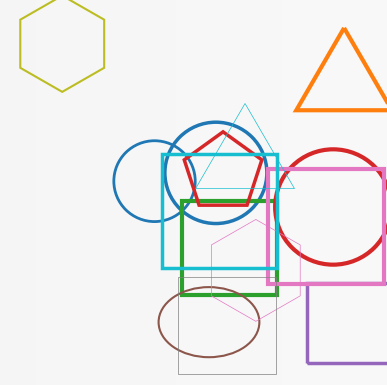[{"shape": "circle", "thickness": 2.5, "radius": 0.66, "center": [0.557, 0.551]}, {"shape": "circle", "thickness": 2, "radius": 0.52, "center": [0.399, 0.529]}, {"shape": "triangle", "thickness": 3, "radius": 0.71, "center": [0.888, 0.785]}, {"shape": "square", "thickness": 3, "radius": 0.61, "center": [0.592, 0.357]}, {"shape": "circle", "thickness": 3, "radius": 0.75, "center": [0.86, 0.462]}, {"shape": "pentagon", "thickness": 2.5, "radius": 0.53, "center": [0.576, 0.552]}, {"shape": "square", "thickness": 2.5, "radius": 0.52, "center": [0.897, 0.16]}, {"shape": "oval", "thickness": 1.5, "radius": 0.65, "center": [0.539, 0.163]}, {"shape": "square", "thickness": 3, "radius": 0.75, "center": [0.84, 0.41]}, {"shape": "hexagon", "thickness": 0.5, "radius": 0.66, "center": [0.66, 0.298]}, {"shape": "square", "thickness": 0.5, "radius": 0.64, "center": [0.586, 0.154]}, {"shape": "hexagon", "thickness": 1.5, "radius": 0.62, "center": [0.161, 0.886]}, {"shape": "square", "thickness": 2.5, "radius": 0.74, "center": [0.566, 0.452]}, {"shape": "triangle", "thickness": 0.5, "radius": 0.74, "center": [0.632, 0.584]}]